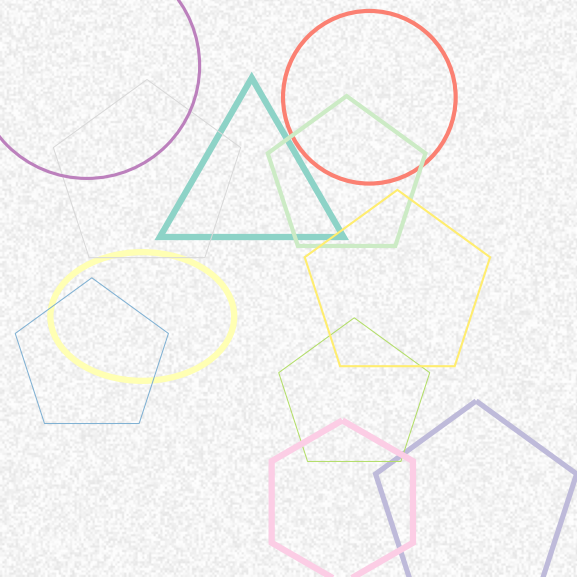[{"shape": "triangle", "thickness": 3, "radius": 0.92, "center": [0.436, 0.681]}, {"shape": "oval", "thickness": 3, "radius": 0.8, "center": [0.246, 0.451]}, {"shape": "pentagon", "thickness": 2.5, "radius": 0.92, "center": [0.824, 0.122]}, {"shape": "circle", "thickness": 2, "radius": 0.75, "center": [0.64, 0.831]}, {"shape": "pentagon", "thickness": 0.5, "radius": 0.7, "center": [0.159, 0.379]}, {"shape": "pentagon", "thickness": 0.5, "radius": 0.69, "center": [0.613, 0.311]}, {"shape": "hexagon", "thickness": 3, "radius": 0.71, "center": [0.593, 0.13]}, {"shape": "pentagon", "thickness": 0.5, "radius": 0.85, "center": [0.255, 0.691]}, {"shape": "circle", "thickness": 1.5, "radius": 0.98, "center": [0.151, 0.885]}, {"shape": "pentagon", "thickness": 2, "radius": 0.72, "center": [0.6, 0.689]}, {"shape": "pentagon", "thickness": 1, "radius": 0.84, "center": [0.688, 0.502]}]